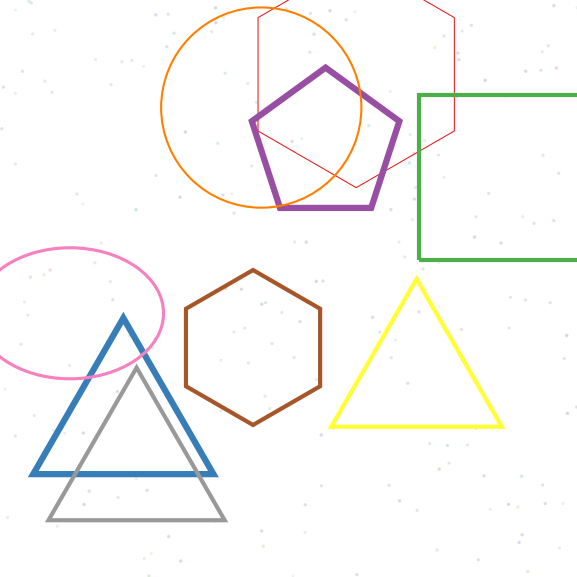[{"shape": "hexagon", "thickness": 0.5, "radius": 0.98, "center": [0.617, 0.87]}, {"shape": "triangle", "thickness": 3, "radius": 0.9, "center": [0.214, 0.268]}, {"shape": "square", "thickness": 2, "radius": 0.72, "center": [0.87, 0.692]}, {"shape": "pentagon", "thickness": 3, "radius": 0.67, "center": [0.564, 0.748]}, {"shape": "circle", "thickness": 1, "radius": 0.87, "center": [0.452, 0.813]}, {"shape": "triangle", "thickness": 2, "radius": 0.85, "center": [0.721, 0.345]}, {"shape": "hexagon", "thickness": 2, "radius": 0.67, "center": [0.438, 0.397]}, {"shape": "oval", "thickness": 1.5, "radius": 0.81, "center": [0.121, 0.457]}, {"shape": "triangle", "thickness": 2, "radius": 0.88, "center": [0.236, 0.186]}]